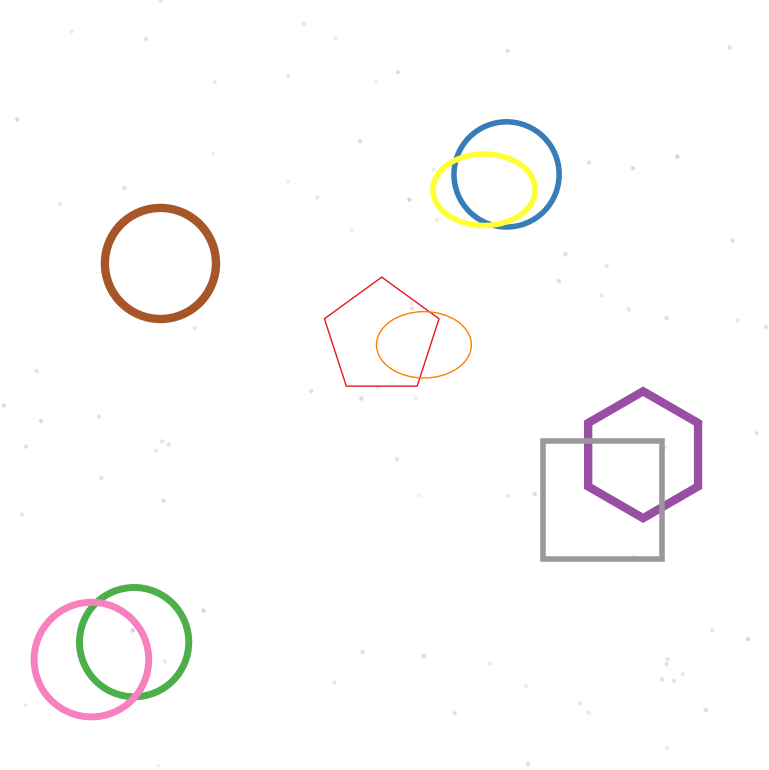[{"shape": "pentagon", "thickness": 0.5, "radius": 0.39, "center": [0.496, 0.562]}, {"shape": "circle", "thickness": 2, "radius": 0.34, "center": [0.658, 0.774]}, {"shape": "circle", "thickness": 2.5, "radius": 0.35, "center": [0.174, 0.166]}, {"shape": "hexagon", "thickness": 3, "radius": 0.41, "center": [0.835, 0.409]}, {"shape": "oval", "thickness": 0.5, "radius": 0.31, "center": [0.551, 0.552]}, {"shape": "oval", "thickness": 2, "radius": 0.33, "center": [0.629, 0.754]}, {"shape": "circle", "thickness": 3, "radius": 0.36, "center": [0.208, 0.658]}, {"shape": "circle", "thickness": 2.5, "radius": 0.37, "center": [0.119, 0.143]}, {"shape": "square", "thickness": 2, "radius": 0.38, "center": [0.782, 0.351]}]